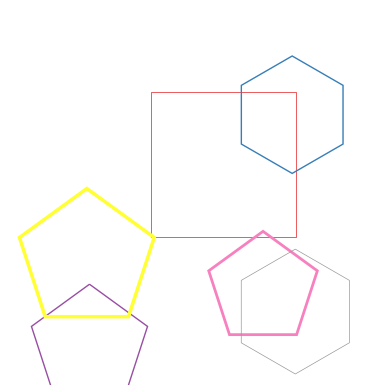[{"shape": "square", "thickness": 0.5, "radius": 0.94, "center": [0.58, 0.573]}, {"shape": "hexagon", "thickness": 1, "radius": 0.76, "center": [0.759, 0.702]}, {"shape": "pentagon", "thickness": 1, "radius": 0.79, "center": [0.232, 0.103]}, {"shape": "pentagon", "thickness": 2.5, "radius": 0.92, "center": [0.226, 0.326]}, {"shape": "pentagon", "thickness": 2, "radius": 0.74, "center": [0.683, 0.251]}, {"shape": "hexagon", "thickness": 0.5, "radius": 0.81, "center": [0.767, 0.191]}]